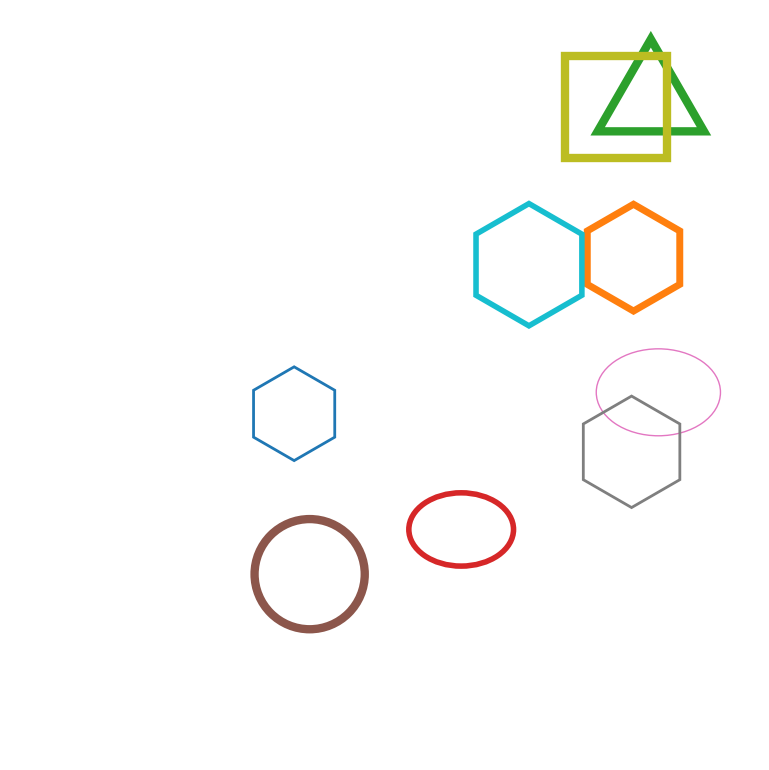[{"shape": "hexagon", "thickness": 1, "radius": 0.3, "center": [0.382, 0.463]}, {"shape": "hexagon", "thickness": 2.5, "radius": 0.35, "center": [0.823, 0.665]}, {"shape": "triangle", "thickness": 3, "radius": 0.4, "center": [0.845, 0.869]}, {"shape": "oval", "thickness": 2, "radius": 0.34, "center": [0.599, 0.312]}, {"shape": "circle", "thickness": 3, "radius": 0.36, "center": [0.402, 0.254]}, {"shape": "oval", "thickness": 0.5, "radius": 0.4, "center": [0.855, 0.491]}, {"shape": "hexagon", "thickness": 1, "radius": 0.36, "center": [0.82, 0.413]}, {"shape": "square", "thickness": 3, "radius": 0.33, "center": [0.8, 0.861]}, {"shape": "hexagon", "thickness": 2, "radius": 0.4, "center": [0.687, 0.656]}]